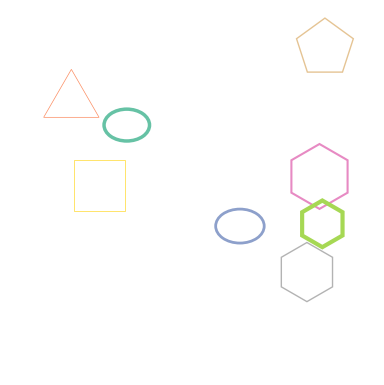[{"shape": "oval", "thickness": 2.5, "radius": 0.3, "center": [0.329, 0.675]}, {"shape": "triangle", "thickness": 0.5, "radius": 0.42, "center": [0.185, 0.737]}, {"shape": "oval", "thickness": 2, "radius": 0.32, "center": [0.623, 0.413]}, {"shape": "hexagon", "thickness": 1.5, "radius": 0.42, "center": [0.83, 0.542]}, {"shape": "hexagon", "thickness": 3, "radius": 0.3, "center": [0.837, 0.419]}, {"shape": "square", "thickness": 0.5, "radius": 0.33, "center": [0.259, 0.518]}, {"shape": "pentagon", "thickness": 1, "radius": 0.39, "center": [0.844, 0.875]}, {"shape": "hexagon", "thickness": 1, "radius": 0.38, "center": [0.797, 0.293]}]